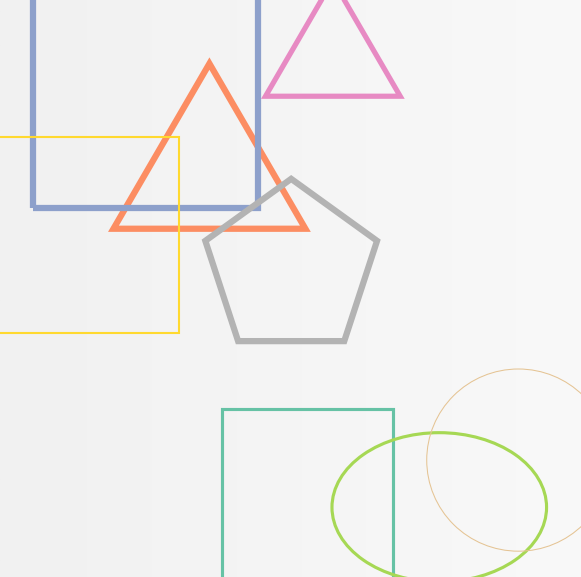[{"shape": "square", "thickness": 1.5, "radius": 0.73, "center": [0.529, 0.144]}, {"shape": "triangle", "thickness": 3, "radius": 0.95, "center": [0.36, 0.698]}, {"shape": "square", "thickness": 3, "radius": 0.97, "center": [0.251, 0.833]}, {"shape": "triangle", "thickness": 2.5, "radius": 0.67, "center": [0.573, 0.899]}, {"shape": "oval", "thickness": 1.5, "radius": 0.92, "center": [0.756, 0.121]}, {"shape": "square", "thickness": 1, "radius": 0.85, "center": [0.138, 0.592]}, {"shape": "circle", "thickness": 0.5, "radius": 0.79, "center": [0.892, 0.202]}, {"shape": "pentagon", "thickness": 3, "radius": 0.78, "center": [0.501, 0.534]}]